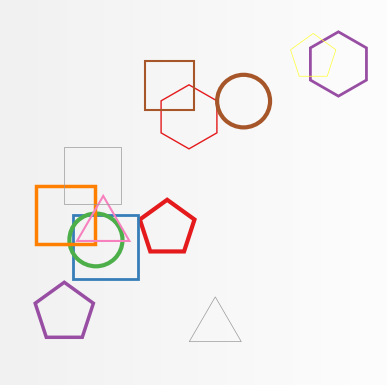[{"shape": "hexagon", "thickness": 1, "radius": 0.42, "center": [0.488, 0.697]}, {"shape": "pentagon", "thickness": 3, "radius": 0.37, "center": [0.431, 0.407]}, {"shape": "square", "thickness": 2, "radius": 0.42, "center": [0.272, 0.36]}, {"shape": "circle", "thickness": 3, "radius": 0.34, "center": [0.248, 0.377]}, {"shape": "pentagon", "thickness": 2.5, "radius": 0.39, "center": [0.166, 0.188]}, {"shape": "hexagon", "thickness": 2, "radius": 0.42, "center": [0.873, 0.834]}, {"shape": "square", "thickness": 2.5, "radius": 0.38, "center": [0.169, 0.441]}, {"shape": "pentagon", "thickness": 0.5, "radius": 0.31, "center": [0.808, 0.852]}, {"shape": "square", "thickness": 1.5, "radius": 0.32, "center": [0.436, 0.778]}, {"shape": "circle", "thickness": 3, "radius": 0.34, "center": [0.629, 0.737]}, {"shape": "triangle", "thickness": 1.5, "radius": 0.39, "center": [0.266, 0.413]}, {"shape": "square", "thickness": 0.5, "radius": 0.37, "center": [0.239, 0.544]}, {"shape": "triangle", "thickness": 0.5, "radius": 0.39, "center": [0.556, 0.151]}]